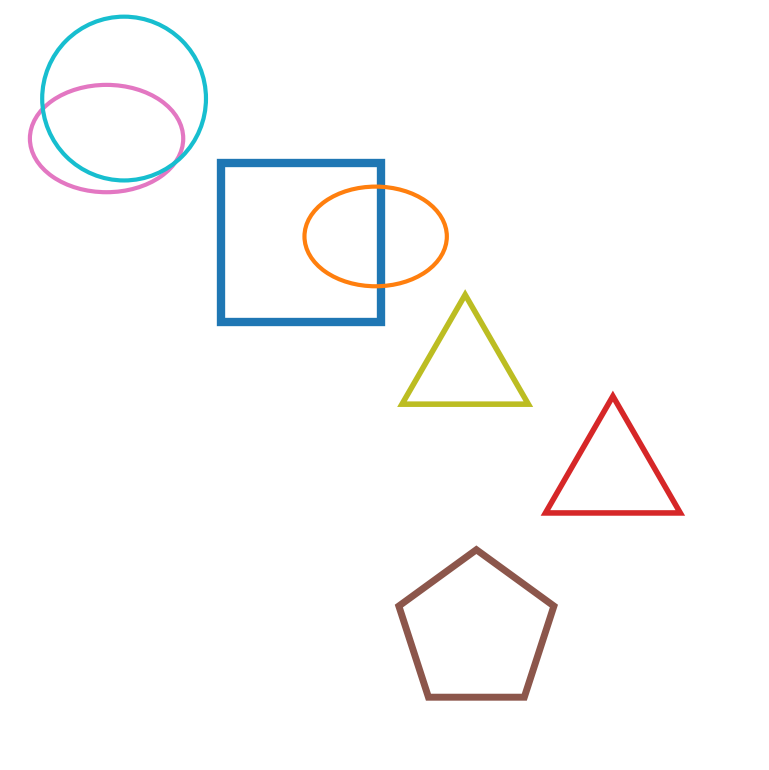[{"shape": "square", "thickness": 3, "radius": 0.52, "center": [0.391, 0.685]}, {"shape": "oval", "thickness": 1.5, "radius": 0.46, "center": [0.488, 0.693]}, {"shape": "triangle", "thickness": 2, "radius": 0.51, "center": [0.796, 0.384]}, {"shape": "pentagon", "thickness": 2.5, "radius": 0.53, "center": [0.619, 0.18]}, {"shape": "oval", "thickness": 1.5, "radius": 0.5, "center": [0.138, 0.82]}, {"shape": "triangle", "thickness": 2, "radius": 0.47, "center": [0.604, 0.522]}, {"shape": "circle", "thickness": 1.5, "radius": 0.53, "center": [0.161, 0.872]}]